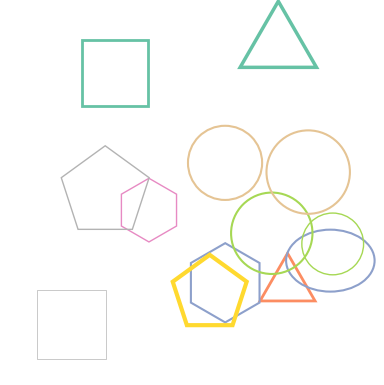[{"shape": "triangle", "thickness": 2.5, "radius": 0.57, "center": [0.723, 0.882]}, {"shape": "square", "thickness": 2, "radius": 0.43, "center": [0.298, 0.81]}, {"shape": "triangle", "thickness": 2, "radius": 0.41, "center": [0.747, 0.26]}, {"shape": "oval", "thickness": 1.5, "radius": 0.57, "center": [0.858, 0.323]}, {"shape": "hexagon", "thickness": 1.5, "radius": 0.51, "center": [0.585, 0.265]}, {"shape": "hexagon", "thickness": 1, "radius": 0.41, "center": [0.387, 0.454]}, {"shape": "circle", "thickness": 1, "radius": 0.4, "center": [0.864, 0.366]}, {"shape": "circle", "thickness": 1.5, "radius": 0.53, "center": [0.706, 0.394]}, {"shape": "pentagon", "thickness": 3, "radius": 0.5, "center": [0.545, 0.237]}, {"shape": "circle", "thickness": 1.5, "radius": 0.48, "center": [0.585, 0.577]}, {"shape": "circle", "thickness": 1.5, "radius": 0.54, "center": [0.801, 0.553]}, {"shape": "square", "thickness": 0.5, "radius": 0.45, "center": [0.186, 0.157]}, {"shape": "pentagon", "thickness": 1, "radius": 0.6, "center": [0.273, 0.501]}]